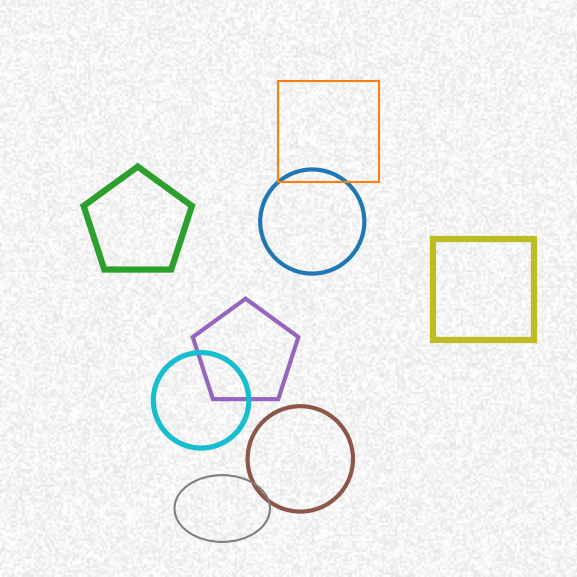[{"shape": "circle", "thickness": 2, "radius": 0.45, "center": [0.541, 0.616]}, {"shape": "square", "thickness": 1, "radius": 0.44, "center": [0.569, 0.771]}, {"shape": "pentagon", "thickness": 3, "radius": 0.49, "center": [0.239, 0.612]}, {"shape": "pentagon", "thickness": 2, "radius": 0.48, "center": [0.425, 0.386]}, {"shape": "circle", "thickness": 2, "radius": 0.46, "center": [0.52, 0.205]}, {"shape": "oval", "thickness": 1, "radius": 0.41, "center": [0.385, 0.119]}, {"shape": "square", "thickness": 3, "radius": 0.44, "center": [0.837, 0.497]}, {"shape": "circle", "thickness": 2.5, "radius": 0.41, "center": [0.348, 0.306]}]